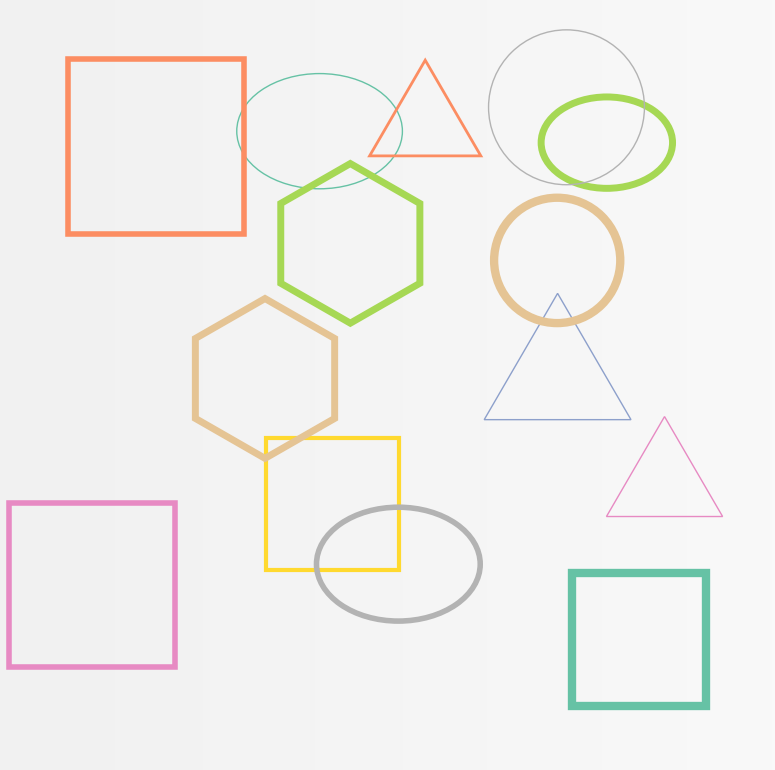[{"shape": "square", "thickness": 3, "radius": 0.43, "center": [0.825, 0.169]}, {"shape": "oval", "thickness": 0.5, "radius": 0.53, "center": [0.412, 0.83]}, {"shape": "triangle", "thickness": 1, "radius": 0.41, "center": [0.549, 0.839]}, {"shape": "square", "thickness": 2, "radius": 0.57, "center": [0.201, 0.81]}, {"shape": "triangle", "thickness": 0.5, "radius": 0.55, "center": [0.719, 0.51]}, {"shape": "square", "thickness": 2, "radius": 0.53, "center": [0.119, 0.24]}, {"shape": "triangle", "thickness": 0.5, "radius": 0.43, "center": [0.857, 0.372]}, {"shape": "oval", "thickness": 2.5, "radius": 0.42, "center": [0.783, 0.815]}, {"shape": "hexagon", "thickness": 2.5, "radius": 0.52, "center": [0.452, 0.684]}, {"shape": "square", "thickness": 1.5, "radius": 0.43, "center": [0.429, 0.345]}, {"shape": "circle", "thickness": 3, "radius": 0.41, "center": [0.719, 0.662]}, {"shape": "hexagon", "thickness": 2.5, "radius": 0.52, "center": [0.342, 0.509]}, {"shape": "oval", "thickness": 2, "radius": 0.53, "center": [0.514, 0.267]}, {"shape": "circle", "thickness": 0.5, "radius": 0.5, "center": [0.731, 0.861]}]